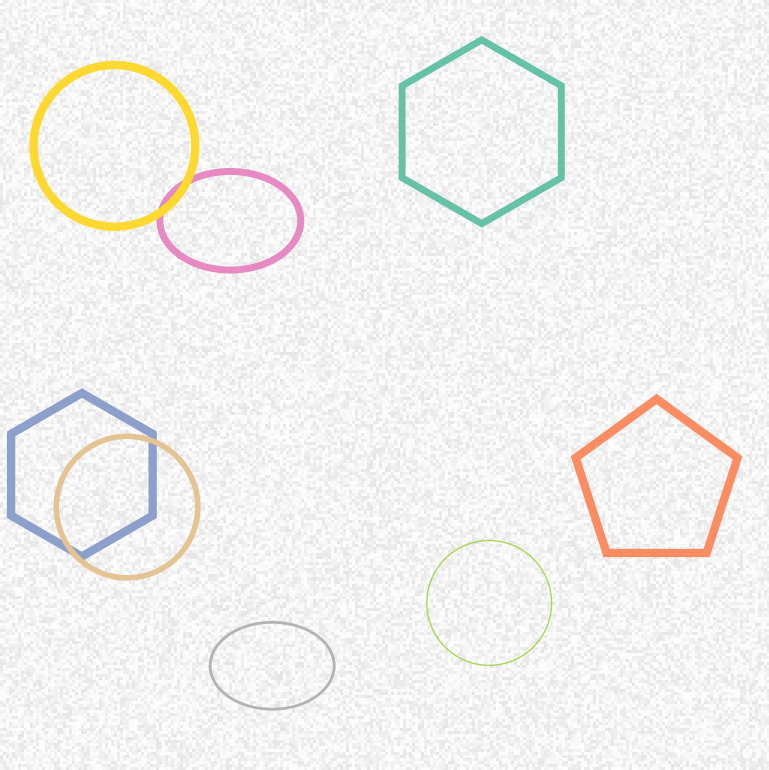[{"shape": "hexagon", "thickness": 2.5, "radius": 0.6, "center": [0.626, 0.829]}, {"shape": "pentagon", "thickness": 3, "radius": 0.55, "center": [0.853, 0.371]}, {"shape": "hexagon", "thickness": 3, "radius": 0.53, "center": [0.106, 0.383]}, {"shape": "oval", "thickness": 2.5, "radius": 0.46, "center": [0.299, 0.713]}, {"shape": "circle", "thickness": 0.5, "radius": 0.41, "center": [0.635, 0.217]}, {"shape": "circle", "thickness": 3, "radius": 0.53, "center": [0.149, 0.811]}, {"shape": "circle", "thickness": 2, "radius": 0.46, "center": [0.165, 0.341]}, {"shape": "oval", "thickness": 1, "radius": 0.4, "center": [0.353, 0.135]}]